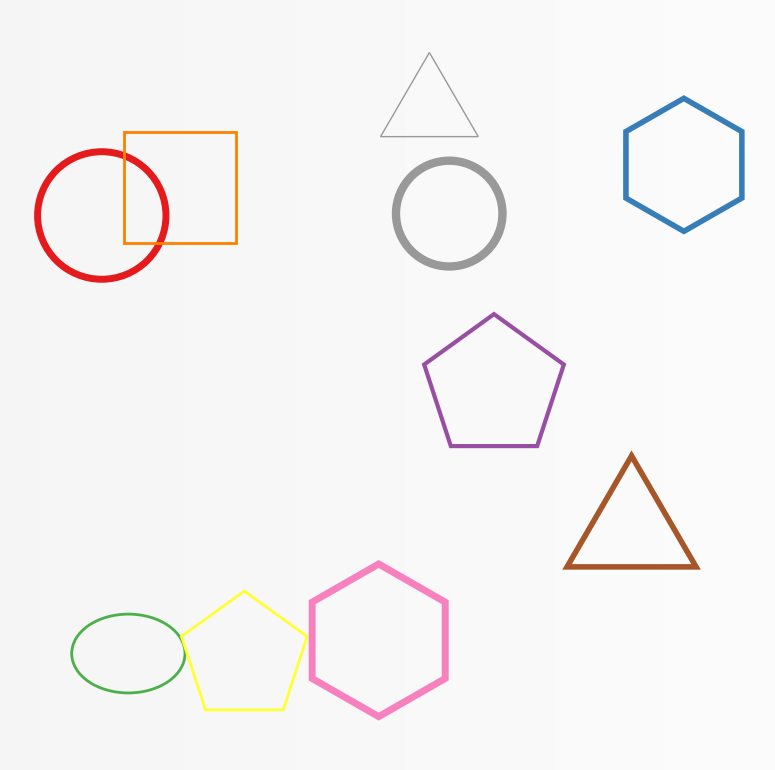[{"shape": "circle", "thickness": 2.5, "radius": 0.41, "center": [0.131, 0.72]}, {"shape": "hexagon", "thickness": 2, "radius": 0.43, "center": [0.882, 0.786]}, {"shape": "oval", "thickness": 1, "radius": 0.37, "center": [0.166, 0.151]}, {"shape": "pentagon", "thickness": 1.5, "radius": 0.47, "center": [0.637, 0.497]}, {"shape": "square", "thickness": 1, "radius": 0.36, "center": [0.232, 0.756]}, {"shape": "pentagon", "thickness": 1, "radius": 0.43, "center": [0.315, 0.147]}, {"shape": "triangle", "thickness": 2, "radius": 0.48, "center": [0.815, 0.312]}, {"shape": "hexagon", "thickness": 2.5, "radius": 0.5, "center": [0.489, 0.168]}, {"shape": "triangle", "thickness": 0.5, "radius": 0.36, "center": [0.554, 0.859]}, {"shape": "circle", "thickness": 3, "radius": 0.34, "center": [0.58, 0.723]}]